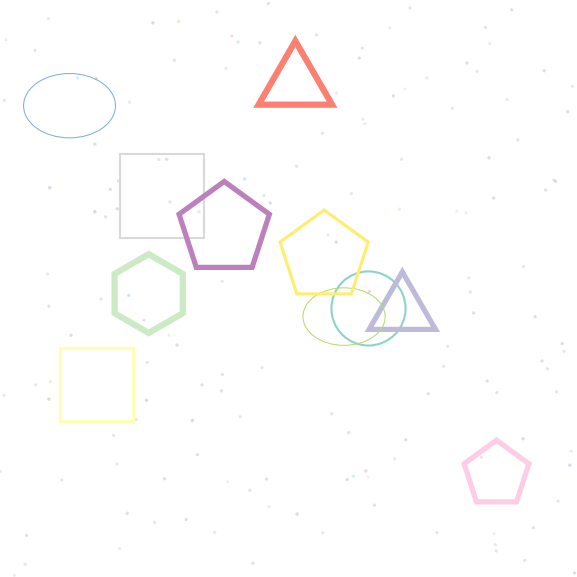[{"shape": "circle", "thickness": 1, "radius": 0.32, "center": [0.638, 0.465]}, {"shape": "square", "thickness": 1.5, "radius": 0.32, "center": [0.167, 0.333]}, {"shape": "triangle", "thickness": 2.5, "radius": 0.33, "center": [0.697, 0.462]}, {"shape": "triangle", "thickness": 3, "radius": 0.37, "center": [0.511, 0.855]}, {"shape": "oval", "thickness": 0.5, "radius": 0.4, "center": [0.12, 0.816]}, {"shape": "oval", "thickness": 0.5, "radius": 0.36, "center": [0.596, 0.451]}, {"shape": "pentagon", "thickness": 2.5, "radius": 0.3, "center": [0.86, 0.178]}, {"shape": "square", "thickness": 1, "radius": 0.36, "center": [0.281, 0.659]}, {"shape": "pentagon", "thickness": 2.5, "radius": 0.41, "center": [0.388, 0.603]}, {"shape": "hexagon", "thickness": 3, "radius": 0.34, "center": [0.257, 0.491]}, {"shape": "pentagon", "thickness": 1.5, "radius": 0.4, "center": [0.561, 0.555]}]